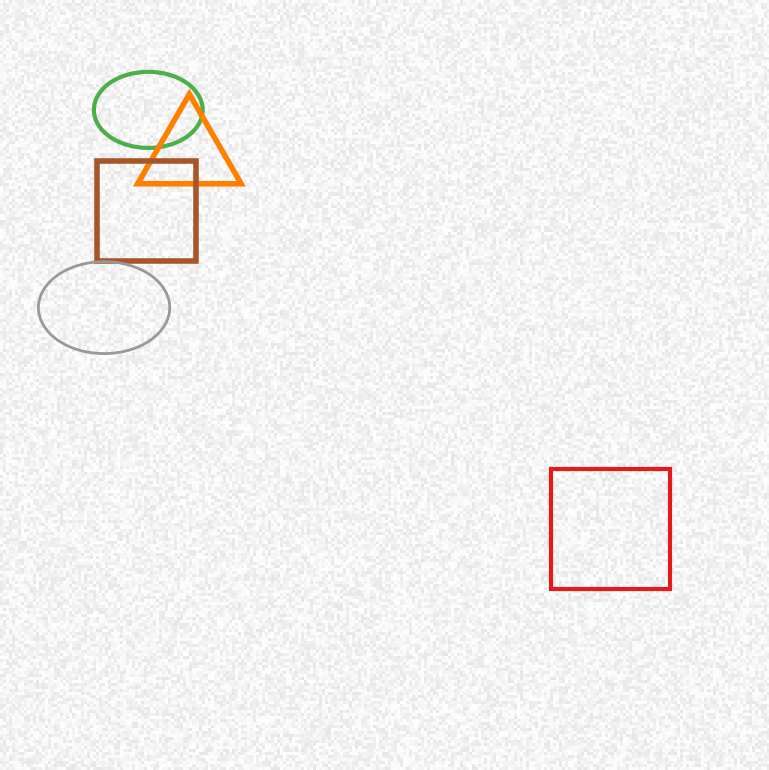[{"shape": "square", "thickness": 1.5, "radius": 0.39, "center": [0.793, 0.313]}, {"shape": "oval", "thickness": 1.5, "radius": 0.35, "center": [0.193, 0.857]}, {"shape": "triangle", "thickness": 2, "radius": 0.39, "center": [0.246, 0.8]}, {"shape": "square", "thickness": 2, "radius": 0.32, "center": [0.19, 0.726]}, {"shape": "oval", "thickness": 1, "radius": 0.43, "center": [0.135, 0.6]}]